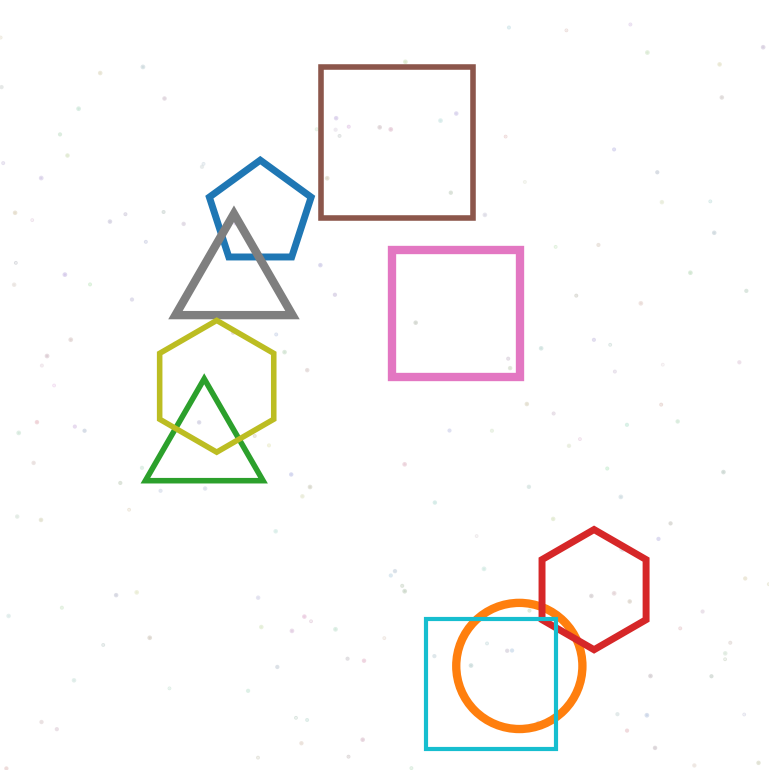[{"shape": "pentagon", "thickness": 2.5, "radius": 0.35, "center": [0.338, 0.722]}, {"shape": "circle", "thickness": 3, "radius": 0.41, "center": [0.674, 0.135]}, {"shape": "triangle", "thickness": 2, "radius": 0.44, "center": [0.265, 0.42]}, {"shape": "hexagon", "thickness": 2.5, "radius": 0.39, "center": [0.772, 0.234]}, {"shape": "square", "thickness": 2, "radius": 0.49, "center": [0.516, 0.815]}, {"shape": "square", "thickness": 3, "radius": 0.42, "center": [0.592, 0.593]}, {"shape": "triangle", "thickness": 3, "radius": 0.44, "center": [0.304, 0.635]}, {"shape": "hexagon", "thickness": 2, "radius": 0.43, "center": [0.281, 0.498]}, {"shape": "square", "thickness": 1.5, "radius": 0.42, "center": [0.638, 0.112]}]